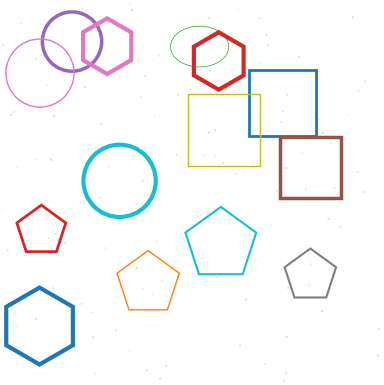[{"shape": "hexagon", "thickness": 3, "radius": 0.5, "center": [0.103, 0.153]}, {"shape": "square", "thickness": 2, "radius": 0.43, "center": [0.734, 0.732]}, {"shape": "pentagon", "thickness": 1, "radius": 0.42, "center": [0.385, 0.264]}, {"shape": "oval", "thickness": 0.5, "radius": 0.38, "center": [0.519, 0.879]}, {"shape": "hexagon", "thickness": 3, "radius": 0.37, "center": [0.568, 0.842]}, {"shape": "pentagon", "thickness": 2, "radius": 0.33, "center": [0.107, 0.4]}, {"shape": "circle", "thickness": 2.5, "radius": 0.39, "center": [0.187, 0.892]}, {"shape": "square", "thickness": 2.5, "radius": 0.39, "center": [0.806, 0.565]}, {"shape": "circle", "thickness": 1, "radius": 0.44, "center": [0.104, 0.81]}, {"shape": "hexagon", "thickness": 3, "radius": 0.36, "center": [0.278, 0.88]}, {"shape": "pentagon", "thickness": 1.5, "radius": 0.35, "center": [0.806, 0.284]}, {"shape": "square", "thickness": 1, "radius": 0.47, "center": [0.582, 0.663]}, {"shape": "pentagon", "thickness": 1.5, "radius": 0.48, "center": [0.574, 0.366]}, {"shape": "circle", "thickness": 3, "radius": 0.47, "center": [0.311, 0.53]}]